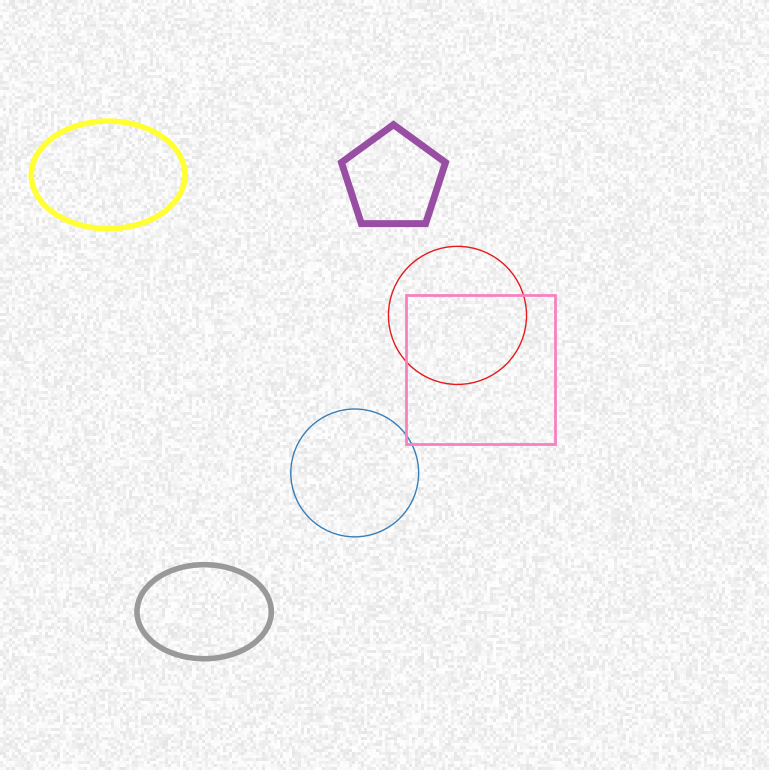[{"shape": "circle", "thickness": 0.5, "radius": 0.45, "center": [0.594, 0.59]}, {"shape": "circle", "thickness": 0.5, "radius": 0.42, "center": [0.461, 0.386]}, {"shape": "pentagon", "thickness": 2.5, "radius": 0.36, "center": [0.511, 0.767]}, {"shape": "oval", "thickness": 2, "radius": 0.5, "center": [0.14, 0.773]}, {"shape": "square", "thickness": 1, "radius": 0.48, "center": [0.624, 0.52]}, {"shape": "oval", "thickness": 2, "radius": 0.44, "center": [0.265, 0.206]}]